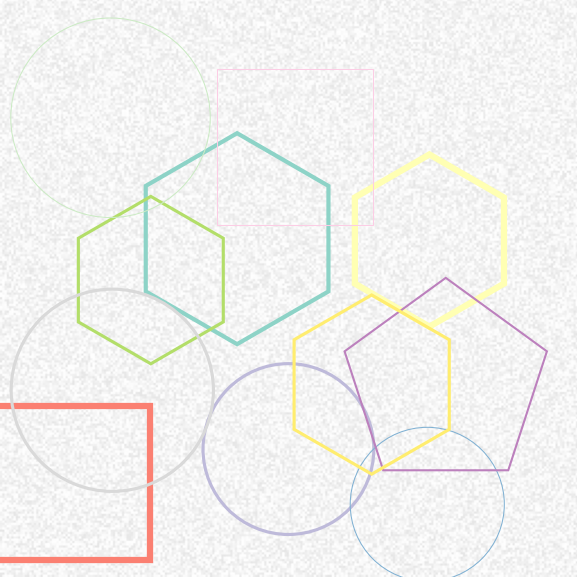[{"shape": "hexagon", "thickness": 2, "radius": 0.91, "center": [0.411, 0.586]}, {"shape": "hexagon", "thickness": 3, "radius": 0.75, "center": [0.744, 0.583]}, {"shape": "circle", "thickness": 1.5, "radius": 0.74, "center": [0.499, 0.222]}, {"shape": "square", "thickness": 3, "radius": 0.67, "center": [0.125, 0.163]}, {"shape": "circle", "thickness": 0.5, "radius": 0.67, "center": [0.74, 0.126]}, {"shape": "hexagon", "thickness": 1.5, "radius": 0.72, "center": [0.261, 0.514]}, {"shape": "square", "thickness": 0.5, "radius": 0.67, "center": [0.511, 0.744]}, {"shape": "circle", "thickness": 1.5, "radius": 0.88, "center": [0.194, 0.323]}, {"shape": "pentagon", "thickness": 1, "radius": 0.92, "center": [0.772, 0.334]}, {"shape": "circle", "thickness": 0.5, "radius": 0.86, "center": [0.191, 0.795]}, {"shape": "hexagon", "thickness": 1.5, "radius": 0.78, "center": [0.644, 0.333]}]